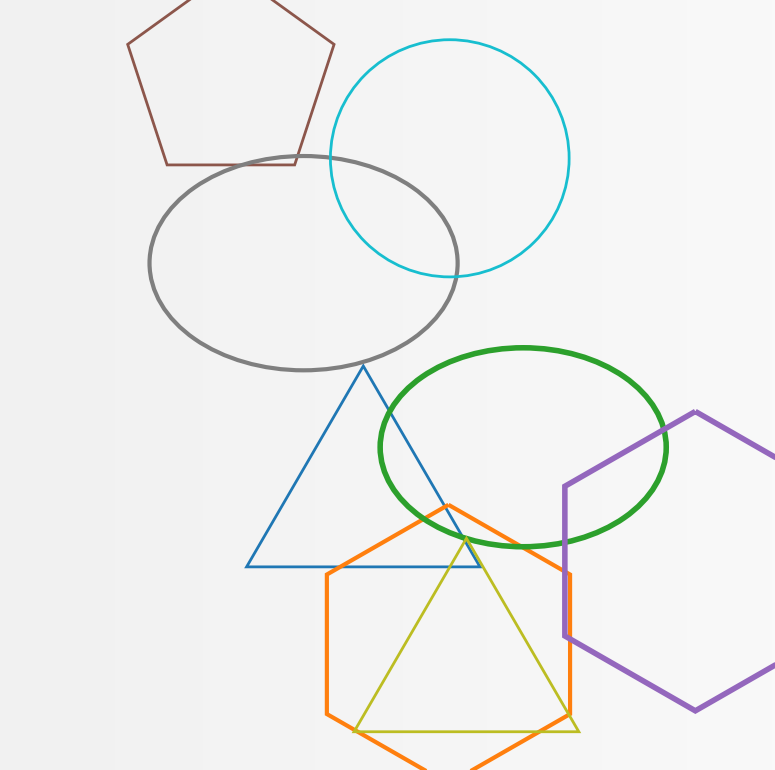[{"shape": "triangle", "thickness": 1, "radius": 0.87, "center": [0.469, 0.351]}, {"shape": "hexagon", "thickness": 1.5, "radius": 0.91, "center": [0.579, 0.163]}, {"shape": "oval", "thickness": 2, "radius": 0.92, "center": [0.675, 0.419]}, {"shape": "hexagon", "thickness": 2, "radius": 0.97, "center": [0.897, 0.271]}, {"shape": "pentagon", "thickness": 1, "radius": 0.7, "center": [0.298, 0.899]}, {"shape": "oval", "thickness": 1.5, "radius": 0.99, "center": [0.392, 0.658]}, {"shape": "triangle", "thickness": 1, "radius": 0.84, "center": [0.602, 0.133]}, {"shape": "circle", "thickness": 1, "radius": 0.77, "center": [0.58, 0.794]}]